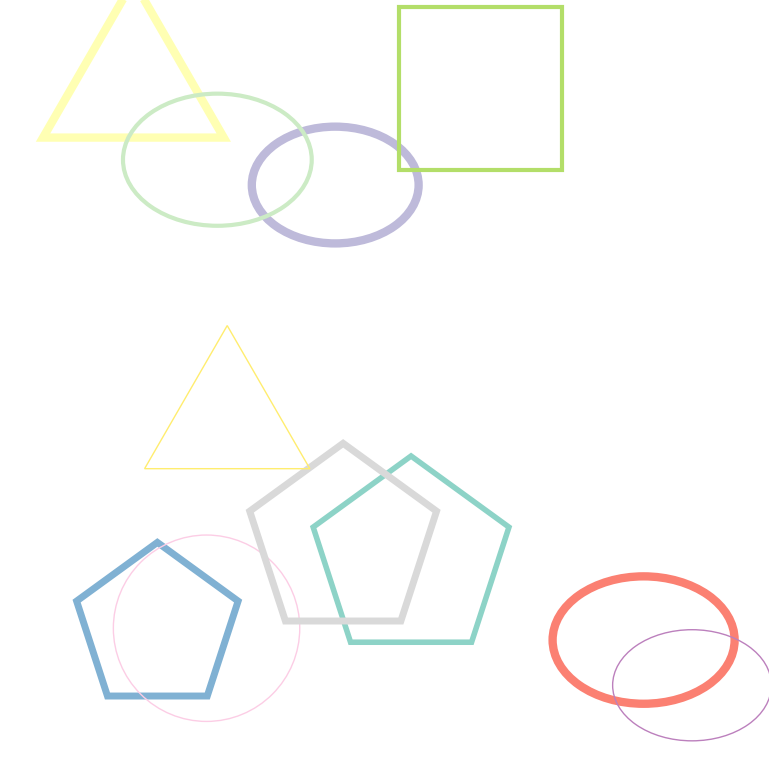[{"shape": "pentagon", "thickness": 2, "radius": 0.67, "center": [0.534, 0.274]}, {"shape": "triangle", "thickness": 3, "radius": 0.68, "center": [0.173, 0.889]}, {"shape": "oval", "thickness": 3, "radius": 0.54, "center": [0.435, 0.76]}, {"shape": "oval", "thickness": 3, "radius": 0.59, "center": [0.836, 0.169]}, {"shape": "pentagon", "thickness": 2.5, "radius": 0.55, "center": [0.204, 0.185]}, {"shape": "square", "thickness": 1.5, "radius": 0.53, "center": [0.624, 0.885]}, {"shape": "circle", "thickness": 0.5, "radius": 0.61, "center": [0.268, 0.184]}, {"shape": "pentagon", "thickness": 2.5, "radius": 0.64, "center": [0.446, 0.297]}, {"shape": "oval", "thickness": 0.5, "radius": 0.52, "center": [0.899, 0.11]}, {"shape": "oval", "thickness": 1.5, "radius": 0.61, "center": [0.282, 0.793]}, {"shape": "triangle", "thickness": 0.5, "radius": 0.62, "center": [0.295, 0.453]}]